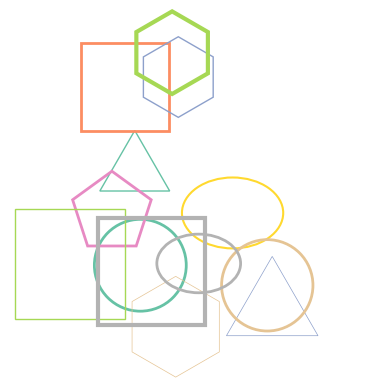[{"shape": "circle", "thickness": 2, "radius": 0.6, "center": [0.364, 0.311]}, {"shape": "triangle", "thickness": 1, "radius": 0.52, "center": [0.35, 0.556]}, {"shape": "square", "thickness": 2, "radius": 0.57, "center": [0.324, 0.773]}, {"shape": "hexagon", "thickness": 1, "radius": 0.52, "center": [0.463, 0.8]}, {"shape": "triangle", "thickness": 0.5, "radius": 0.69, "center": [0.707, 0.197]}, {"shape": "pentagon", "thickness": 2, "radius": 0.54, "center": [0.291, 0.448]}, {"shape": "hexagon", "thickness": 3, "radius": 0.54, "center": [0.447, 0.863]}, {"shape": "square", "thickness": 1, "radius": 0.72, "center": [0.181, 0.315]}, {"shape": "oval", "thickness": 1.5, "radius": 0.66, "center": [0.604, 0.447]}, {"shape": "hexagon", "thickness": 0.5, "radius": 0.65, "center": [0.456, 0.151]}, {"shape": "circle", "thickness": 2, "radius": 0.59, "center": [0.694, 0.259]}, {"shape": "oval", "thickness": 2, "radius": 0.54, "center": [0.516, 0.316]}, {"shape": "square", "thickness": 3, "radius": 0.69, "center": [0.392, 0.295]}]